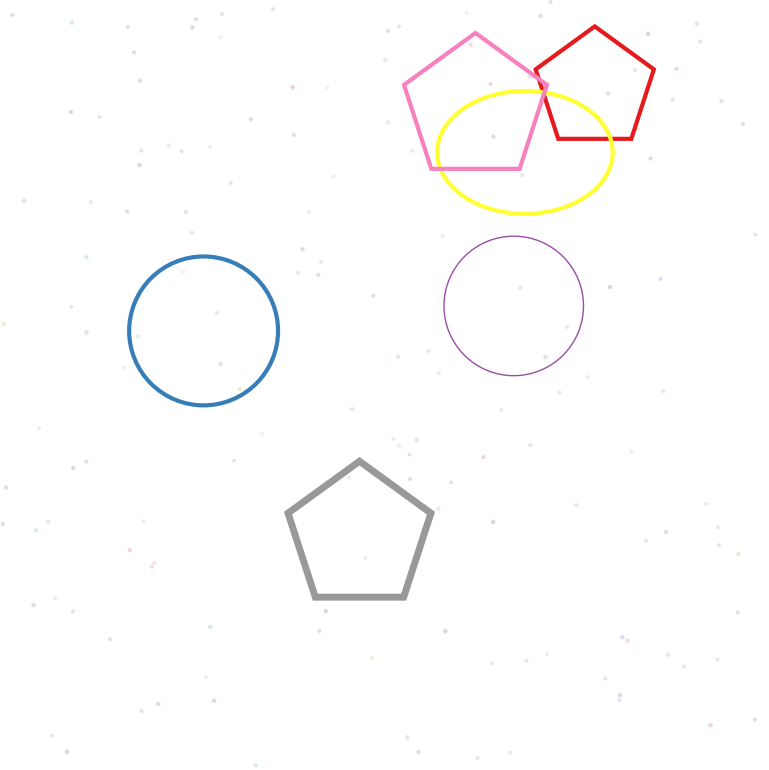[{"shape": "pentagon", "thickness": 1.5, "radius": 0.4, "center": [0.772, 0.885]}, {"shape": "circle", "thickness": 1.5, "radius": 0.48, "center": [0.264, 0.57]}, {"shape": "circle", "thickness": 0.5, "radius": 0.45, "center": [0.667, 0.603]}, {"shape": "oval", "thickness": 1.5, "radius": 0.57, "center": [0.682, 0.802]}, {"shape": "pentagon", "thickness": 1.5, "radius": 0.49, "center": [0.617, 0.86]}, {"shape": "pentagon", "thickness": 2.5, "radius": 0.49, "center": [0.467, 0.303]}]